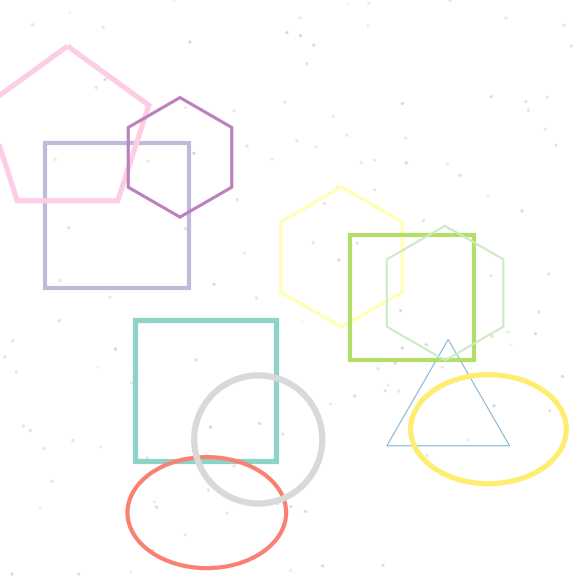[{"shape": "square", "thickness": 2.5, "radius": 0.61, "center": [0.356, 0.323]}, {"shape": "hexagon", "thickness": 1.5, "radius": 0.61, "center": [0.591, 0.554]}, {"shape": "square", "thickness": 2, "radius": 0.63, "center": [0.203, 0.626]}, {"shape": "oval", "thickness": 2, "radius": 0.69, "center": [0.358, 0.112]}, {"shape": "triangle", "thickness": 0.5, "radius": 0.61, "center": [0.776, 0.289]}, {"shape": "square", "thickness": 2, "radius": 0.54, "center": [0.713, 0.485]}, {"shape": "pentagon", "thickness": 2.5, "radius": 0.74, "center": [0.117, 0.771]}, {"shape": "circle", "thickness": 3, "radius": 0.55, "center": [0.447, 0.238]}, {"shape": "hexagon", "thickness": 1.5, "radius": 0.52, "center": [0.312, 0.727]}, {"shape": "hexagon", "thickness": 1, "radius": 0.58, "center": [0.771, 0.492]}, {"shape": "oval", "thickness": 2.5, "radius": 0.67, "center": [0.846, 0.256]}]